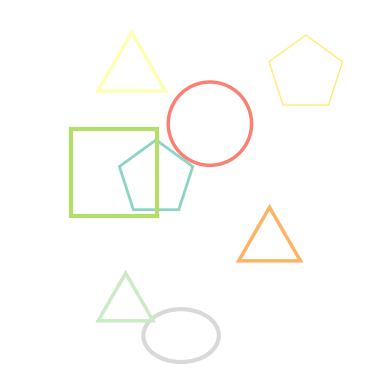[{"shape": "pentagon", "thickness": 2, "radius": 0.5, "center": [0.405, 0.536]}, {"shape": "triangle", "thickness": 2.5, "radius": 0.51, "center": [0.342, 0.815]}, {"shape": "circle", "thickness": 2.5, "radius": 0.54, "center": [0.545, 0.679]}, {"shape": "triangle", "thickness": 2.5, "radius": 0.46, "center": [0.7, 0.369]}, {"shape": "square", "thickness": 3, "radius": 0.56, "center": [0.297, 0.552]}, {"shape": "oval", "thickness": 3, "radius": 0.49, "center": [0.47, 0.128]}, {"shape": "triangle", "thickness": 2.5, "radius": 0.41, "center": [0.326, 0.208]}, {"shape": "pentagon", "thickness": 1, "radius": 0.5, "center": [0.794, 0.808]}]